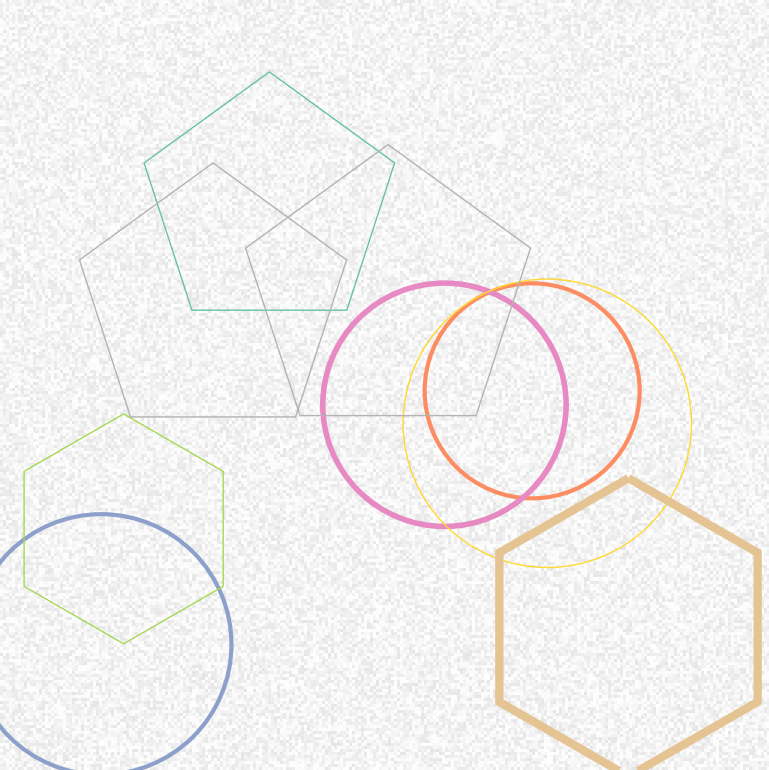[{"shape": "pentagon", "thickness": 0.5, "radius": 0.86, "center": [0.35, 0.736]}, {"shape": "circle", "thickness": 1.5, "radius": 0.7, "center": [0.691, 0.492]}, {"shape": "circle", "thickness": 1.5, "radius": 0.85, "center": [0.131, 0.163]}, {"shape": "circle", "thickness": 2, "radius": 0.79, "center": [0.577, 0.474]}, {"shape": "hexagon", "thickness": 0.5, "radius": 0.75, "center": [0.161, 0.313]}, {"shape": "circle", "thickness": 0.5, "radius": 0.94, "center": [0.711, 0.45]}, {"shape": "hexagon", "thickness": 3, "radius": 0.97, "center": [0.816, 0.185]}, {"shape": "pentagon", "thickness": 0.5, "radius": 0.91, "center": [0.277, 0.606]}, {"shape": "pentagon", "thickness": 0.5, "radius": 0.97, "center": [0.504, 0.618]}]